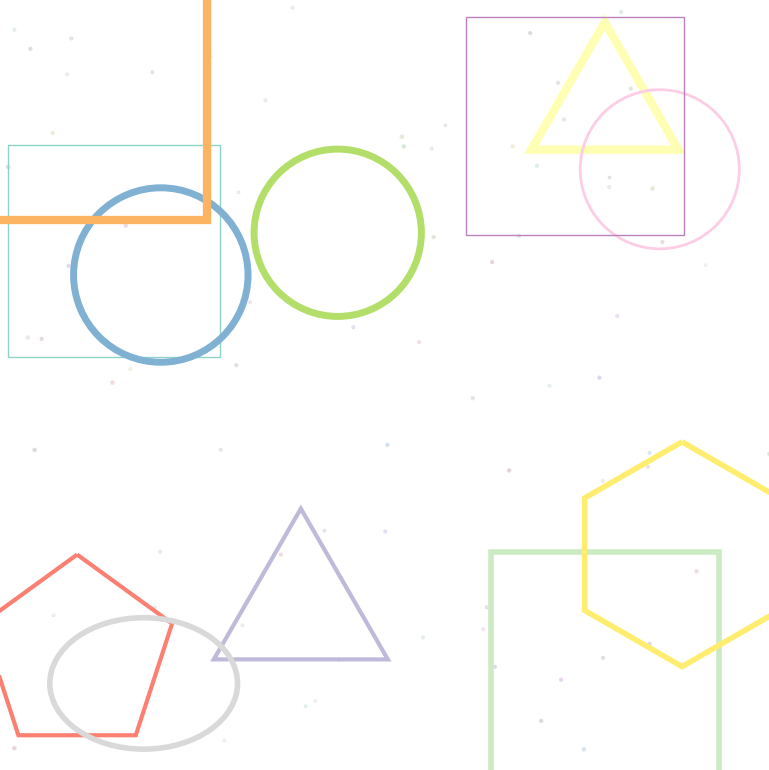[{"shape": "square", "thickness": 0.5, "radius": 0.69, "center": [0.149, 0.674]}, {"shape": "triangle", "thickness": 3, "radius": 0.55, "center": [0.785, 0.861]}, {"shape": "triangle", "thickness": 1.5, "radius": 0.65, "center": [0.391, 0.209]}, {"shape": "pentagon", "thickness": 1.5, "radius": 0.65, "center": [0.1, 0.15]}, {"shape": "circle", "thickness": 2.5, "radius": 0.57, "center": [0.209, 0.643]}, {"shape": "square", "thickness": 3, "radius": 0.74, "center": [0.121, 0.861]}, {"shape": "circle", "thickness": 2.5, "radius": 0.54, "center": [0.439, 0.698]}, {"shape": "circle", "thickness": 1, "radius": 0.52, "center": [0.857, 0.78]}, {"shape": "oval", "thickness": 2, "radius": 0.61, "center": [0.187, 0.112]}, {"shape": "square", "thickness": 0.5, "radius": 0.71, "center": [0.747, 0.837]}, {"shape": "square", "thickness": 2, "radius": 0.74, "center": [0.786, 0.136]}, {"shape": "hexagon", "thickness": 2, "radius": 0.73, "center": [0.886, 0.28]}]